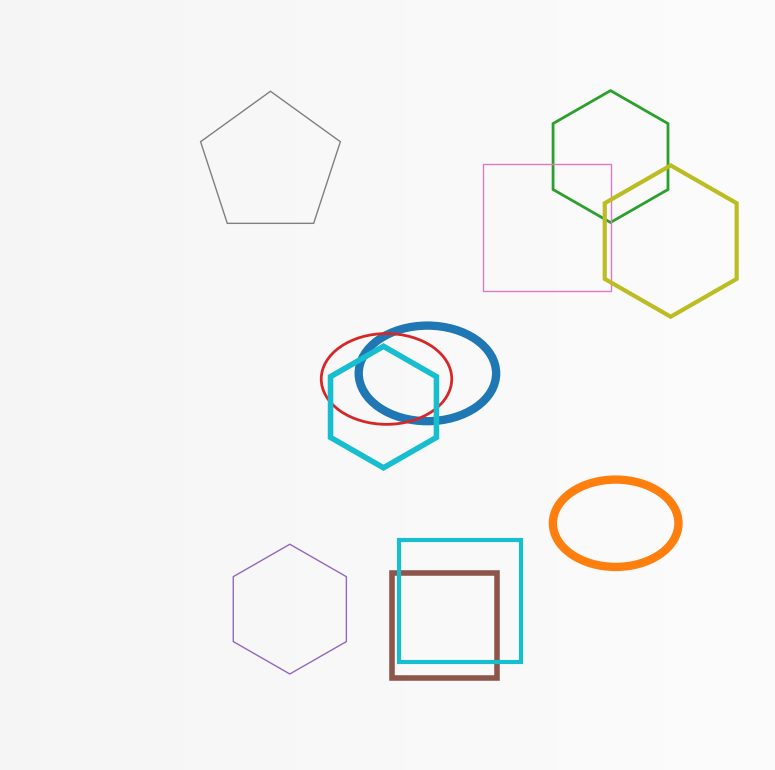[{"shape": "oval", "thickness": 3, "radius": 0.44, "center": [0.552, 0.515]}, {"shape": "oval", "thickness": 3, "radius": 0.41, "center": [0.794, 0.32]}, {"shape": "hexagon", "thickness": 1, "radius": 0.43, "center": [0.788, 0.797]}, {"shape": "oval", "thickness": 1, "radius": 0.42, "center": [0.499, 0.508]}, {"shape": "hexagon", "thickness": 0.5, "radius": 0.42, "center": [0.374, 0.209]}, {"shape": "square", "thickness": 2, "radius": 0.34, "center": [0.574, 0.188]}, {"shape": "square", "thickness": 0.5, "radius": 0.41, "center": [0.705, 0.704]}, {"shape": "pentagon", "thickness": 0.5, "radius": 0.47, "center": [0.349, 0.787]}, {"shape": "hexagon", "thickness": 1.5, "radius": 0.49, "center": [0.865, 0.687]}, {"shape": "hexagon", "thickness": 2, "radius": 0.39, "center": [0.495, 0.471]}, {"shape": "square", "thickness": 1.5, "radius": 0.39, "center": [0.593, 0.22]}]